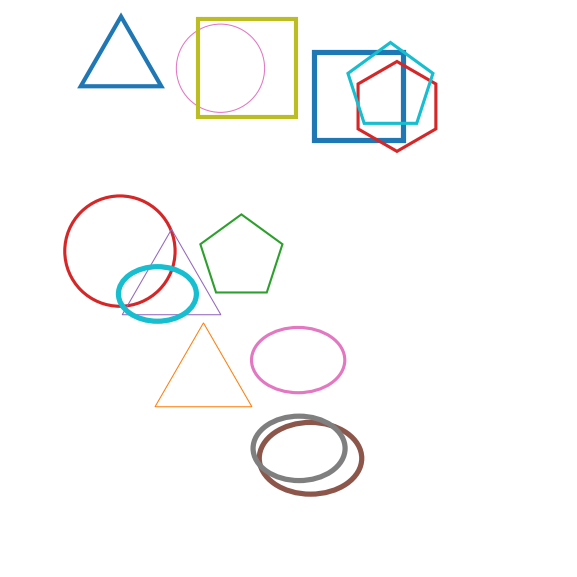[{"shape": "triangle", "thickness": 2, "radius": 0.4, "center": [0.21, 0.89]}, {"shape": "square", "thickness": 2.5, "radius": 0.38, "center": [0.62, 0.833]}, {"shape": "triangle", "thickness": 0.5, "radius": 0.48, "center": [0.352, 0.343]}, {"shape": "pentagon", "thickness": 1, "radius": 0.37, "center": [0.418, 0.553]}, {"shape": "circle", "thickness": 1.5, "radius": 0.48, "center": [0.208, 0.564]}, {"shape": "hexagon", "thickness": 1.5, "radius": 0.39, "center": [0.687, 0.815]}, {"shape": "triangle", "thickness": 0.5, "radius": 0.49, "center": [0.297, 0.503]}, {"shape": "oval", "thickness": 2.5, "radius": 0.44, "center": [0.538, 0.206]}, {"shape": "oval", "thickness": 1.5, "radius": 0.4, "center": [0.516, 0.376]}, {"shape": "circle", "thickness": 0.5, "radius": 0.38, "center": [0.382, 0.881]}, {"shape": "oval", "thickness": 2.5, "radius": 0.4, "center": [0.518, 0.223]}, {"shape": "square", "thickness": 2, "radius": 0.42, "center": [0.428, 0.881]}, {"shape": "oval", "thickness": 2.5, "radius": 0.34, "center": [0.273, 0.49]}, {"shape": "pentagon", "thickness": 1.5, "radius": 0.39, "center": [0.676, 0.848]}]